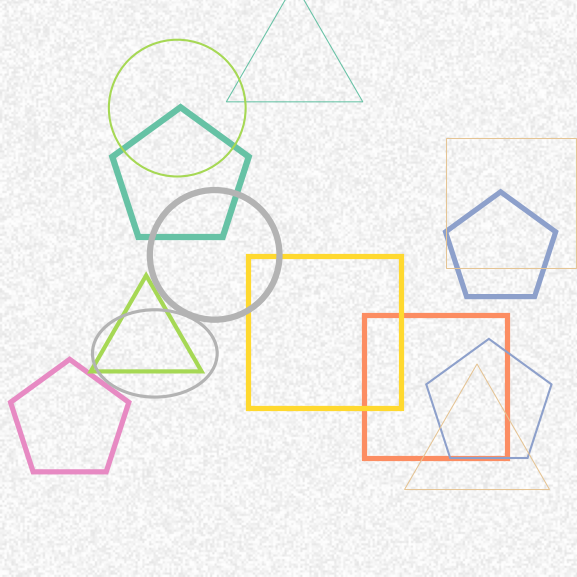[{"shape": "pentagon", "thickness": 3, "radius": 0.62, "center": [0.313, 0.689]}, {"shape": "triangle", "thickness": 0.5, "radius": 0.68, "center": [0.51, 0.891]}, {"shape": "square", "thickness": 2.5, "radius": 0.62, "center": [0.755, 0.33]}, {"shape": "pentagon", "thickness": 1, "radius": 0.57, "center": [0.847, 0.298]}, {"shape": "pentagon", "thickness": 2.5, "radius": 0.5, "center": [0.867, 0.567]}, {"shape": "pentagon", "thickness": 2.5, "radius": 0.54, "center": [0.121, 0.269]}, {"shape": "circle", "thickness": 1, "radius": 0.59, "center": [0.307, 0.812]}, {"shape": "triangle", "thickness": 2, "radius": 0.55, "center": [0.253, 0.411]}, {"shape": "square", "thickness": 2.5, "radius": 0.66, "center": [0.562, 0.424]}, {"shape": "triangle", "thickness": 0.5, "radius": 0.72, "center": [0.826, 0.224]}, {"shape": "square", "thickness": 0.5, "radius": 0.56, "center": [0.886, 0.648]}, {"shape": "circle", "thickness": 3, "radius": 0.56, "center": [0.372, 0.558]}, {"shape": "oval", "thickness": 1.5, "radius": 0.54, "center": [0.268, 0.387]}]